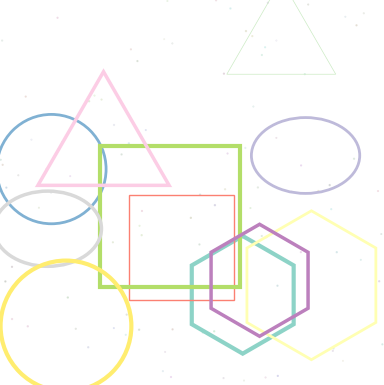[{"shape": "hexagon", "thickness": 3, "radius": 0.76, "center": [0.63, 0.234]}, {"shape": "hexagon", "thickness": 2, "radius": 0.97, "center": [0.809, 0.259]}, {"shape": "oval", "thickness": 2, "radius": 0.7, "center": [0.794, 0.596]}, {"shape": "square", "thickness": 1, "radius": 0.68, "center": [0.471, 0.356]}, {"shape": "circle", "thickness": 2, "radius": 0.71, "center": [0.134, 0.561]}, {"shape": "square", "thickness": 3, "radius": 0.91, "center": [0.442, 0.438]}, {"shape": "triangle", "thickness": 2.5, "radius": 0.98, "center": [0.269, 0.617]}, {"shape": "oval", "thickness": 2.5, "radius": 0.7, "center": [0.124, 0.406]}, {"shape": "hexagon", "thickness": 2.5, "radius": 0.73, "center": [0.674, 0.272]}, {"shape": "triangle", "thickness": 0.5, "radius": 0.82, "center": [0.731, 0.889]}, {"shape": "circle", "thickness": 3, "radius": 0.85, "center": [0.171, 0.153]}]